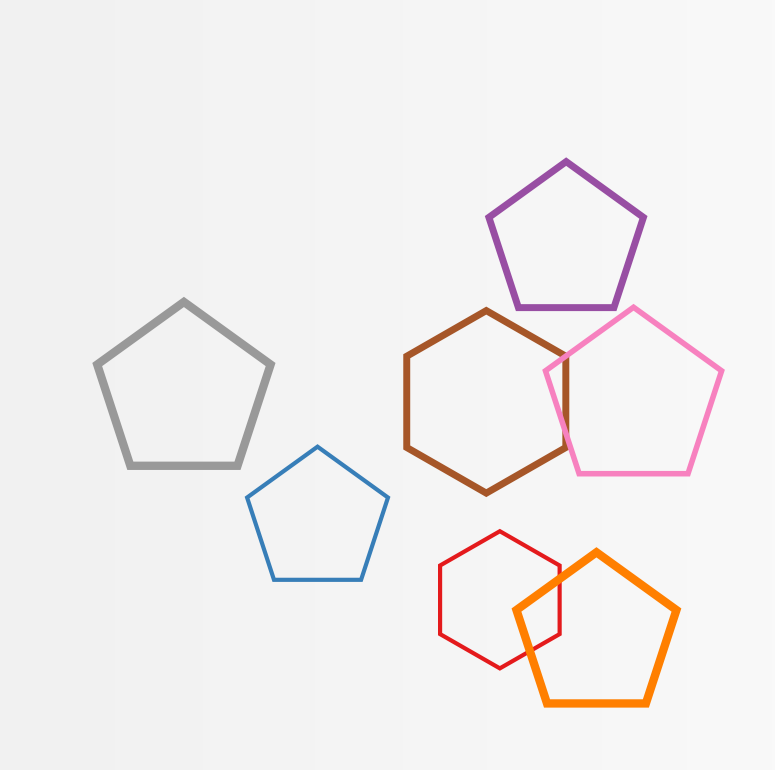[{"shape": "hexagon", "thickness": 1.5, "radius": 0.45, "center": [0.645, 0.221]}, {"shape": "pentagon", "thickness": 1.5, "radius": 0.48, "center": [0.41, 0.324]}, {"shape": "pentagon", "thickness": 2.5, "radius": 0.52, "center": [0.731, 0.685]}, {"shape": "pentagon", "thickness": 3, "radius": 0.54, "center": [0.77, 0.174]}, {"shape": "hexagon", "thickness": 2.5, "radius": 0.59, "center": [0.627, 0.478]}, {"shape": "pentagon", "thickness": 2, "radius": 0.6, "center": [0.817, 0.481]}, {"shape": "pentagon", "thickness": 3, "radius": 0.59, "center": [0.237, 0.49]}]